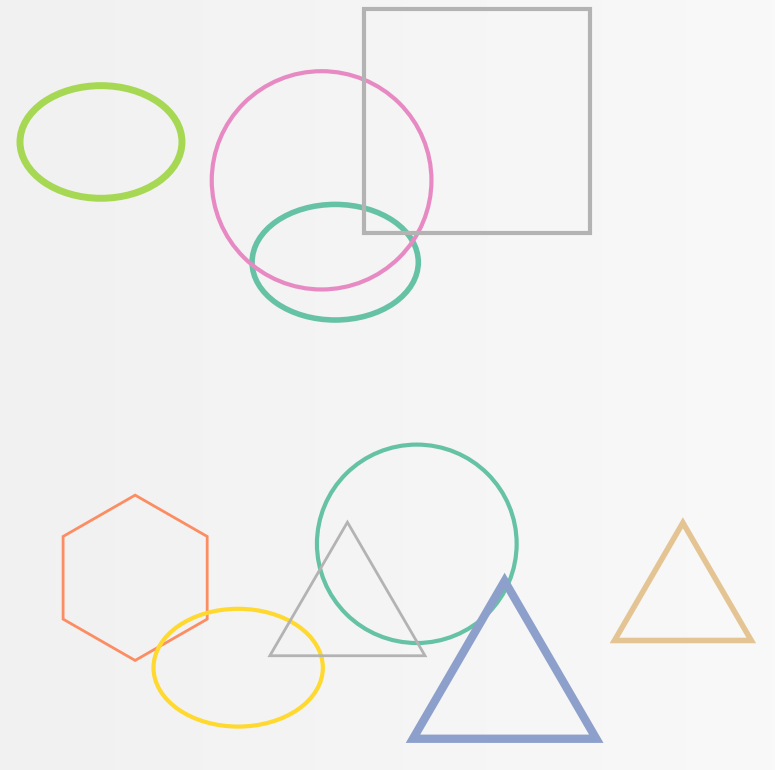[{"shape": "circle", "thickness": 1.5, "radius": 0.64, "center": [0.538, 0.294]}, {"shape": "oval", "thickness": 2, "radius": 0.54, "center": [0.433, 0.659]}, {"shape": "hexagon", "thickness": 1, "radius": 0.54, "center": [0.174, 0.25]}, {"shape": "triangle", "thickness": 3, "radius": 0.68, "center": [0.651, 0.109]}, {"shape": "circle", "thickness": 1.5, "radius": 0.71, "center": [0.415, 0.766]}, {"shape": "oval", "thickness": 2.5, "radius": 0.52, "center": [0.13, 0.816]}, {"shape": "oval", "thickness": 1.5, "radius": 0.55, "center": [0.307, 0.133]}, {"shape": "triangle", "thickness": 2, "radius": 0.51, "center": [0.881, 0.219]}, {"shape": "square", "thickness": 1.5, "radius": 0.73, "center": [0.615, 0.843]}, {"shape": "triangle", "thickness": 1, "radius": 0.58, "center": [0.448, 0.206]}]